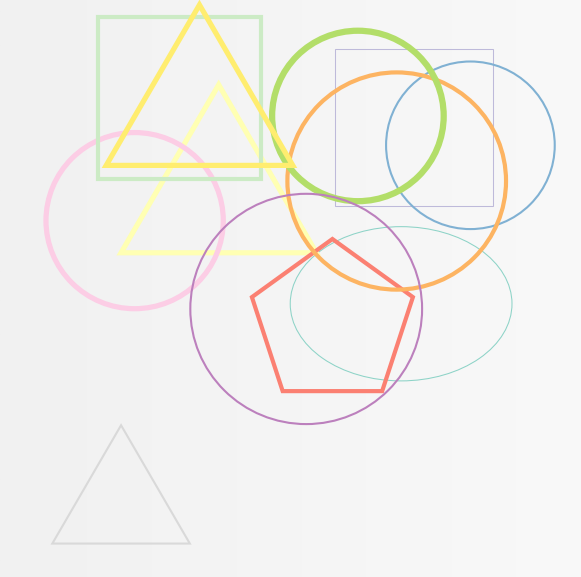[{"shape": "oval", "thickness": 0.5, "radius": 0.95, "center": [0.69, 0.473]}, {"shape": "triangle", "thickness": 2.5, "radius": 0.97, "center": [0.376, 0.658]}, {"shape": "square", "thickness": 0.5, "radius": 0.68, "center": [0.713, 0.778]}, {"shape": "pentagon", "thickness": 2, "radius": 0.73, "center": [0.572, 0.44]}, {"shape": "circle", "thickness": 1, "radius": 0.73, "center": [0.809, 0.748]}, {"shape": "circle", "thickness": 2, "radius": 0.94, "center": [0.683, 0.686]}, {"shape": "circle", "thickness": 3, "radius": 0.74, "center": [0.616, 0.798]}, {"shape": "circle", "thickness": 2.5, "radius": 0.76, "center": [0.232, 0.617]}, {"shape": "triangle", "thickness": 1, "radius": 0.68, "center": [0.208, 0.126]}, {"shape": "circle", "thickness": 1, "radius": 1.0, "center": [0.527, 0.464]}, {"shape": "square", "thickness": 2, "radius": 0.7, "center": [0.309, 0.83]}, {"shape": "triangle", "thickness": 2.5, "radius": 0.93, "center": [0.343, 0.805]}]